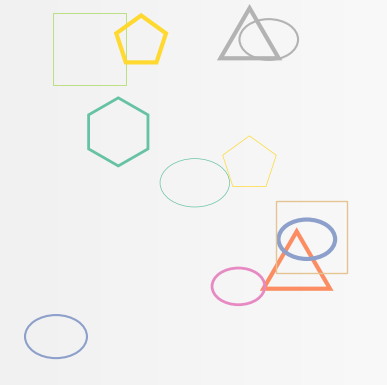[{"shape": "oval", "thickness": 0.5, "radius": 0.45, "center": [0.503, 0.525]}, {"shape": "hexagon", "thickness": 2, "radius": 0.44, "center": [0.305, 0.657]}, {"shape": "triangle", "thickness": 3, "radius": 0.5, "center": [0.766, 0.3]}, {"shape": "oval", "thickness": 3, "radius": 0.37, "center": [0.792, 0.379]}, {"shape": "oval", "thickness": 1.5, "radius": 0.4, "center": [0.144, 0.126]}, {"shape": "oval", "thickness": 2, "radius": 0.34, "center": [0.615, 0.256]}, {"shape": "square", "thickness": 0.5, "radius": 0.47, "center": [0.231, 0.874]}, {"shape": "pentagon", "thickness": 0.5, "radius": 0.36, "center": [0.644, 0.574]}, {"shape": "pentagon", "thickness": 3, "radius": 0.34, "center": [0.364, 0.892]}, {"shape": "square", "thickness": 1, "radius": 0.46, "center": [0.804, 0.385]}, {"shape": "triangle", "thickness": 3, "radius": 0.43, "center": [0.644, 0.892]}, {"shape": "oval", "thickness": 1.5, "radius": 0.38, "center": [0.694, 0.897]}]